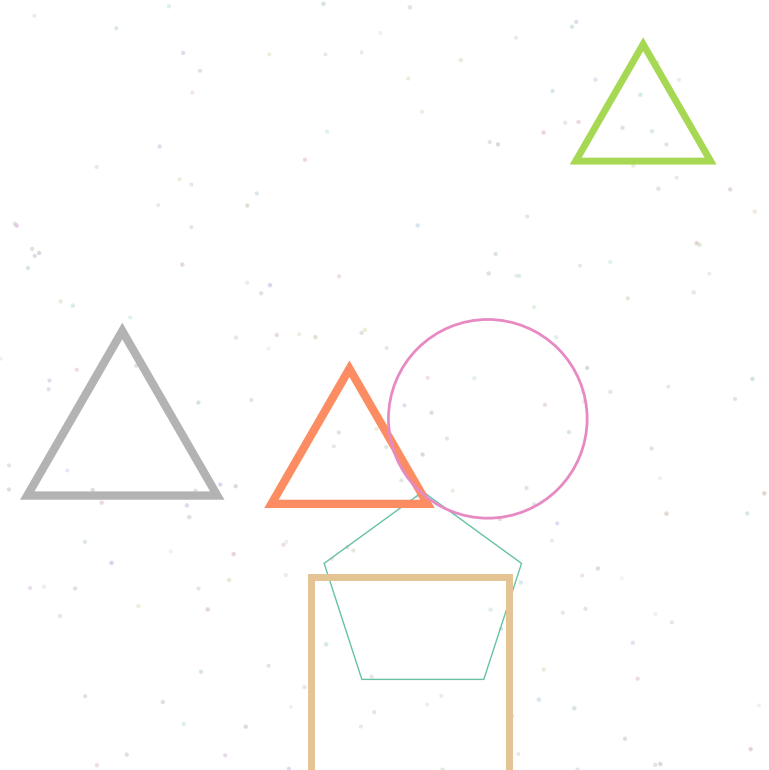[{"shape": "pentagon", "thickness": 0.5, "radius": 0.67, "center": [0.549, 0.227]}, {"shape": "triangle", "thickness": 3, "radius": 0.58, "center": [0.454, 0.404]}, {"shape": "circle", "thickness": 1, "radius": 0.65, "center": [0.633, 0.456]}, {"shape": "triangle", "thickness": 2.5, "radius": 0.51, "center": [0.835, 0.841]}, {"shape": "square", "thickness": 2.5, "radius": 0.64, "center": [0.532, 0.122]}, {"shape": "triangle", "thickness": 3, "radius": 0.71, "center": [0.159, 0.428]}]